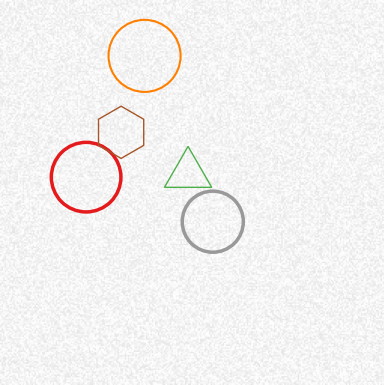[{"shape": "circle", "thickness": 2.5, "radius": 0.45, "center": [0.224, 0.54]}, {"shape": "triangle", "thickness": 1, "radius": 0.35, "center": [0.489, 0.549]}, {"shape": "circle", "thickness": 1.5, "radius": 0.47, "center": [0.375, 0.855]}, {"shape": "hexagon", "thickness": 1, "radius": 0.34, "center": [0.315, 0.656]}, {"shape": "circle", "thickness": 2.5, "radius": 0.4, "center": [0.553, 0.424]}]